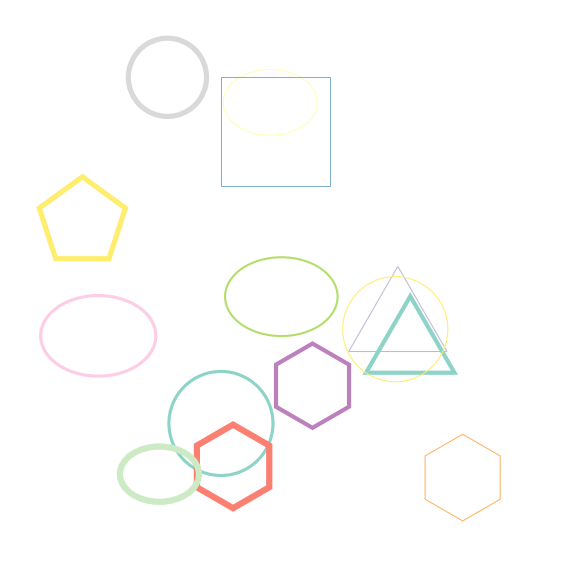[{"shape": "triangle", "thickness": 2, "radius": 0.44, "center": [0.71, 0.398]}, {"shape": "circle", "thickness": 1.5, "radius": 0.45, "center": [0.383, 0.266]}, {"shape": "oval", "thickness": 0.5, "radius": 0.41, "center": [0.468, 0.822]}, {"shape": "triangle", "thickness": 0.5, "radius": 0.49, "center": [0.689, 0.44]}, {"shape": "hexagon", "thickness": 3, "radius": 0.36, "center": [0.404, 0.192]}, {"shape": "square", "thickness": 0.5, "radius": 0.47, "center": [0.477, 0.771]}, {"shape": "hexagon", "thickness": 0.5, "radius": 0.38, "center": [0.801, 0.172]}, {"shape": "oval", "thickness": 1, "radius": 0.49, "center": [0.487, 0.485]}, {"shape": "oval", "thickness": 1.5, "radius": 0.5, "center": [0.17, 0.418]}, {"shape": "circle", "thickness": 2.5, "radius": 0.34, "center": [0.29, 0.865]}, {"shape": "hexagon", "thickness": 2, "radius": 0.36, "center": [0.541, 0.331]}, {"shape": "oval", "thickness": 3, "radius": 0.34, "center": [0.276, 0.178]}, {"shape": "circle", "thickness": 0.5, "radius": 0.46, "center": [0.684, 0.429]}, {"shape": "pentagon", "thickness": 2.5, "radius": 0.39, "center": [0.143, 0.615]}]